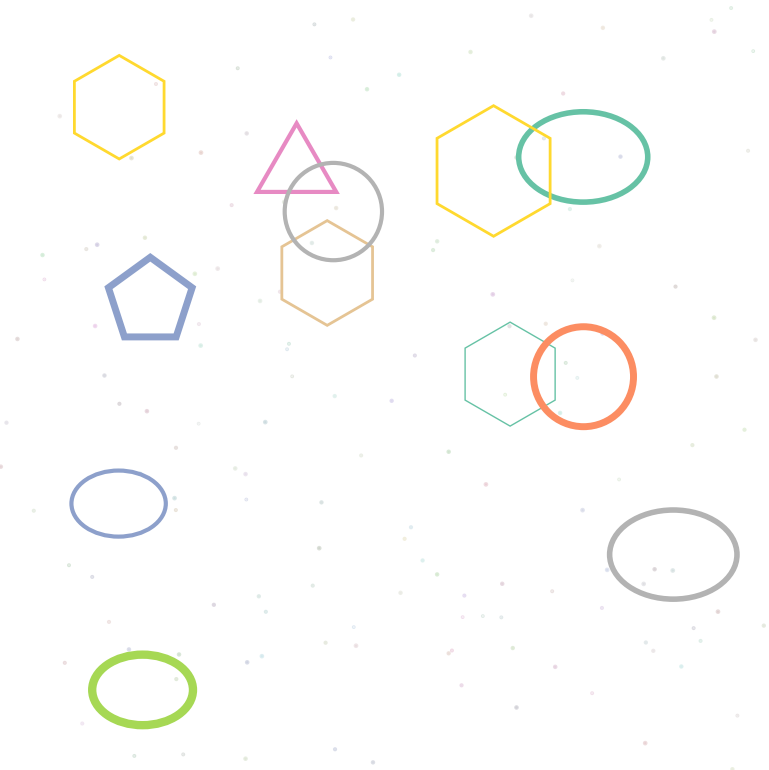[{"shape": "oval", "thickness": 2, "radius": 0.42, "center": [0.757, 0.796]}, {"shape": "hexagon", "thickness": 0.5, "radius": 0.34, "center": [0.662, 0.514]}, {"shape": "circle", "thickness": 2.5, "radius": 0.32, "center": [0.758, 0.511]}, {"shape": "pentagon", "thickness": 2.5, "radius": 0.29, "center": [0.195, 0.609]}, {"shape": "oval", "thickness": 1.5, "radius": 0.31, "center": [0.154, 0.346]}, {"shape": "triangle", "thickness": 1.5, "radius": 0.3, "center": [0.385, 0.78]}, {"shape": "oval", "thickness": 3, "radius": 0.33, "center": [0.185, 0.104]}, {"shape": "hexagon", "thickness": 1, "radius": 0.42, "center": [0.641, 0.778]}, {"shape": "hexagon", "thickness": 1, "radius": 0.34, "center": [0.155, 0.861]}, {"shape": "hexagon", "thickness": 1, "radius": 0.34, "center": [0.425, 0.645]}, {"shape": "oval", "thickness": 2, "radius": 0.41, "center": [0.874, 0.28]}, {"shape": "circle", "thickness": 1.5, "radius": 0.32, "center": [0.433, 0.725]}]